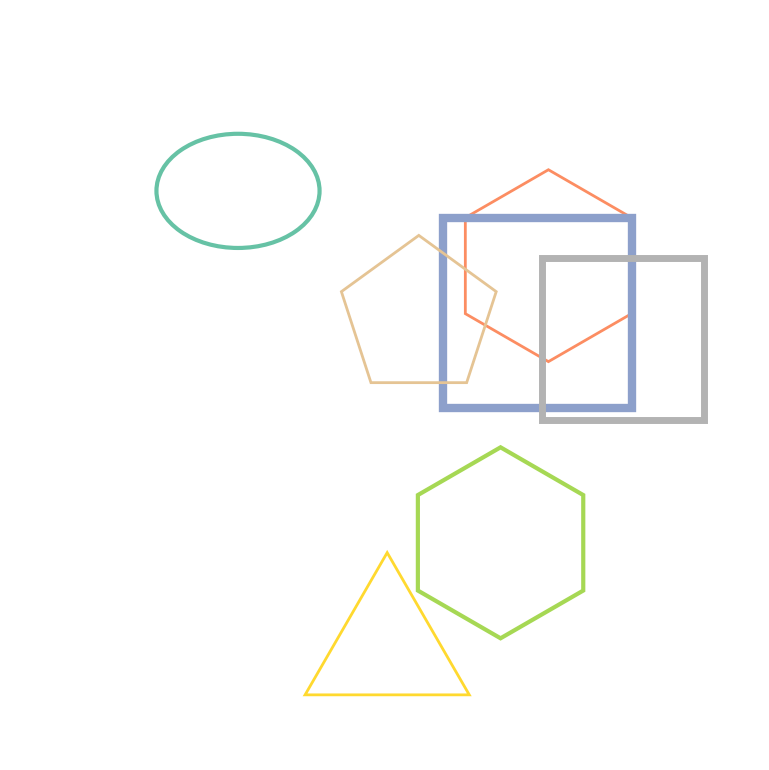[{"shape": "oval", "thickness": 1.5, "radius": 0.53, "center": [0.309, 0.752]}, {"shape": "hexagon", "thickness": 1, "radius": 0.62, "center": [0.712, 0.655]}, {"shape": "square", "thickness": 3, "radius": 0.62, "center": [0.698, 0.593]}, {"shape": "hexagon", "thickness": 1.5, "radius": 0.62, "center": [0.65, 0.295]}, {"shape": "triangle", "thickness": 1, "radius": 0.62, "center": [0.503, 0.159]}, {"shape": "pentagon", "thickness": 1, "radius": 0.53, "center": [0.544, 0.589]}, {"shape": "square", "thickness": 2.5, "radius": 0.53, "center": [0.809, 0.56]}]